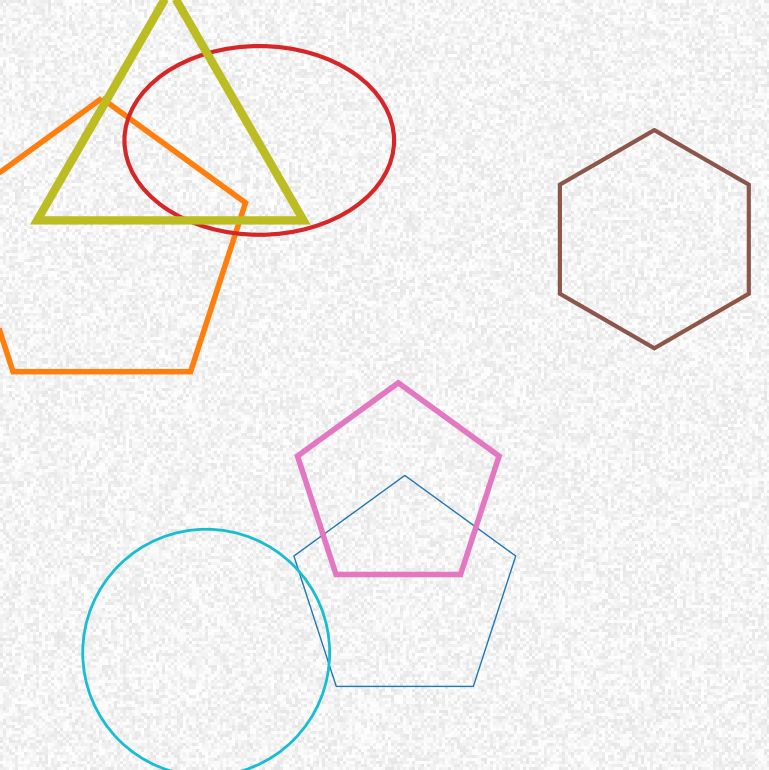[{"shape": "pentagon", "thickness": 0.5, "radius": 0.76, "center": [0.526, 0.231]}, {"shape": "pentagon", "thickness": 2, "radius": 0.98, "center": [0.132, 0.676]}, {"shape": "oval", "thickness": 1.5, "radius": 0.88, "center": [0.337, 0.818]}, {"shape": "hexagon", "thickness": 1.5, "radius": 0.71, "center": [0.85, 0.689]}, {"shape": "pentagon", "thickness": 2, "radius": 0.69, "center": [0.517, 0.365]}, {"shape": "triangle", "thickness": 3, "radius": 1.0, "center": [0.221, 0.814]}, {"shape": "circle", "thickness": 1, "radius": 0.8, "center": [0.268, 0.152]}]